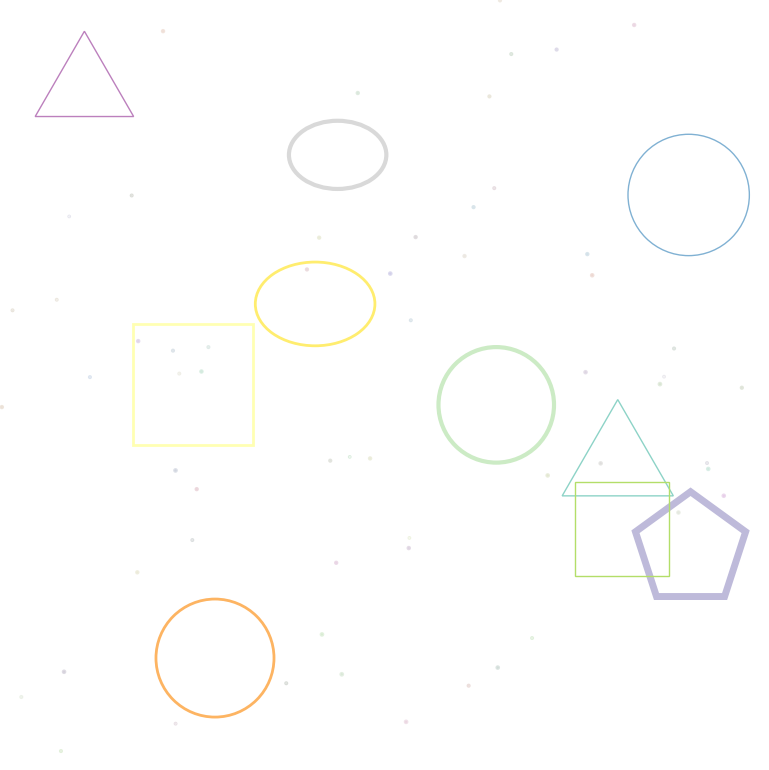[{"shape": "triangle", "thickness": 0.5, "radius": 0.42, "center": [0.802, 0.398]}, {"shape": "square", "thickness": 1, "radius": 0.39, "center": [0.25, 0.501]}, {"shape": "pentagon", "thickness": 2.5, "radius": 0.38, "center": [0.897, 0.286]}, {"shape": "circle", "thickness": 0.5, "radius": 0.39, "center": [0.894, 0.747]}, {"shape": "circle", "thickness": 1, "radius": 0.38, "center": [0.279, 0.145]}, {"shape": "square", "thickness": 0.5, "radius": 0.3, "center": [0.807, 0.313]}, {"shape": "oval", "thickness": 1.5, "radius": 0.32, "center": [0.439, 0.799]}, {"shape": "triangle", "thickness": 0.5, "radius": 0.37, "center": [0.11, 0.886]}, {"shape": "circle", "thickness": 1.5, "radius": 0.38, "center": [0.644, 0.474]}, {"shape": "oval", "thickness": 1, "radius": 0.39, "center": [0.409, 0.605]}]